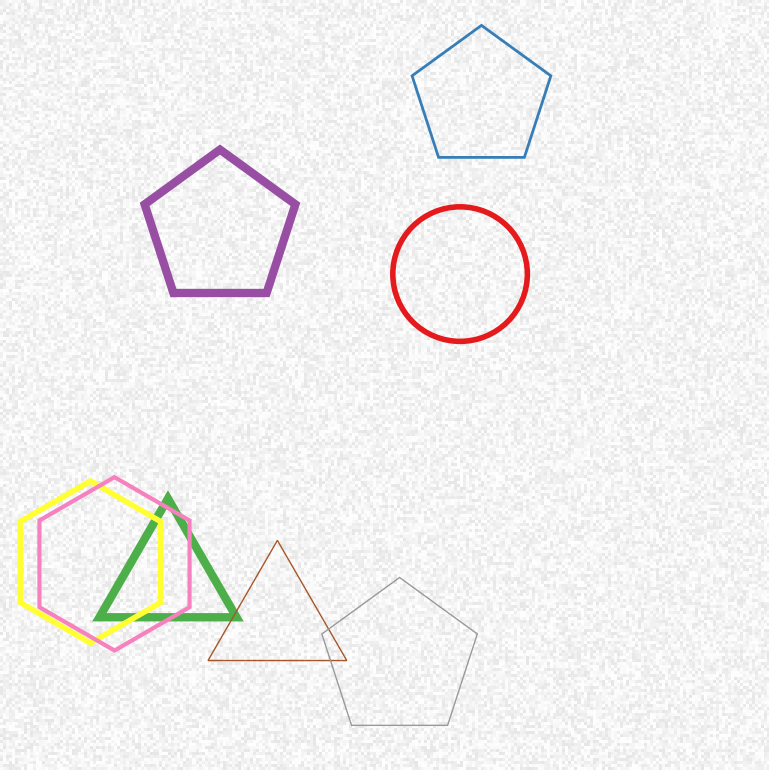[{"shape": "circle", "thickness": 2, "radius": 0.44, "center": [0.598, 0.644]}, {"shape": "pentagon", "thickness": 1, "radius": 0.47, "center": [0.625, 0.872]}, {"shape": "triangle", "thickness": 3, "radius": 0.51, "center": [0.218, 0.25]}, {"shape": "pentagon", "thickness": 3, "radius": 0.51, "center": [0.286, 0.703]}, {"shape": "hexagon", "thickness": 2, "radius": 0.53, "center": [0.117, 0.27]}, {"shape": "triangle", "thickness": 0.5, "radius": 0.52, "center": [0.36, 0.194]}, {"shape": "hexagon", "thickness": 1.5, "radius": 0.56, "center": [0.149, 0.268]}, {"shape": "pentagon", "thickness": 0.5, "radius": 0.53, "center": [0.519, 0.144]}]